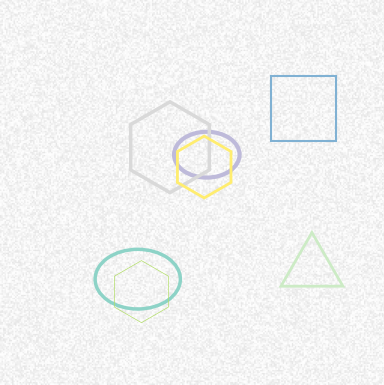[{"shape": "oval", "thickness": 2.5, "radius": 0.55, "center": [0.358, 0.275]}, {"shape": "oval", "thickness": 3, "radius": 0.43, "center": [0.537, 0.598]}, {"shape": "square", "thickness": 1.5, "radius": 0.42, "center": [0.788, 0.719]}, {"shape": "hexagon", "thickness": 0.5, "radius": 0.4, "center": [0.367, 0.243]}, {"shape": "hexagon", "thickness": 2.5, "radius": 0.59, "center": [0.442, 0.618]}, {"shape": "triangle", "thickness": 2, "radius": 0.46, "center": [0.81, 0.303]}, {"shape": "hexagon", "thickness": 2, "radius": 0.4, "center": [0.53, 0.566]}]